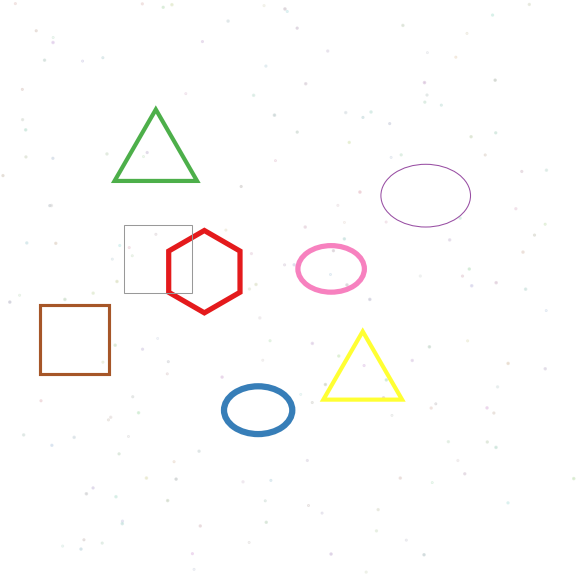[{"shape": "hexagon", "thickness": 2.5, "radius": 0.36, "center": [0.354, 0.529]}, {"shape": "oval", "thickness": 3, "radius": 0.3, "center": [0.447, 0.289]}, {"shape": "triangle", "thickness": 2, "radius": 0.41, "center": [0.27, 0.727]}, {"shape": "oval", "thickness": 0.5, "radius": 0.39, "center": [0.737, 0.66]}, {"shape": "triangle", "thickness": 2, "radius": 0.39, "center": [0.628, 0.347]}, {"shape": "square", "thickness": 1.5, "radius": 0.3, "center": [0.129, 0.411]}, {"shape": "oval", "thickness": 2.5, "radius": 0.29, "center": [0.573, 0.534]}, {"shape": "square", "thickness": 0.5, "radius": 0.29, "center": [0.274, 0.551]}]